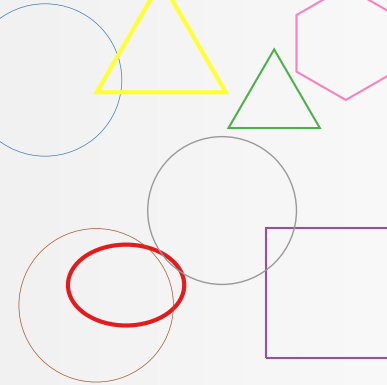[{"shape": "oval", "thickness": 3, "radius": 0.75, "center": [0.325, 0.26]}, {"shape": "circle", "thickness": 0.5, "radius": 0.99, "center": [0.116, 0.792]}, {"shape": "triangle", "thickness": 1.5, "radius": 0.68, "center": [0.707, 0.736]}, {"shape": "square", "thickness": 1.5, "radius": 0.85, "center": [0.855, 0.239]}, {"shape": "triangle", "thickness": 3, "radius": 0.96, "center": [0.416, 0.856]}, {"shape": "circle", "thickness": 0.5, "radius": 1.0, "center": [0.248, 0.207]}, {"shape": "hexagon", "thickness": 1.5, "radius": 0.74, "center": [0.892, 0.887]}, {"shape": "circle", "thickness": 1, "radius": 0.96, "center": [0.573, 0.453]}]